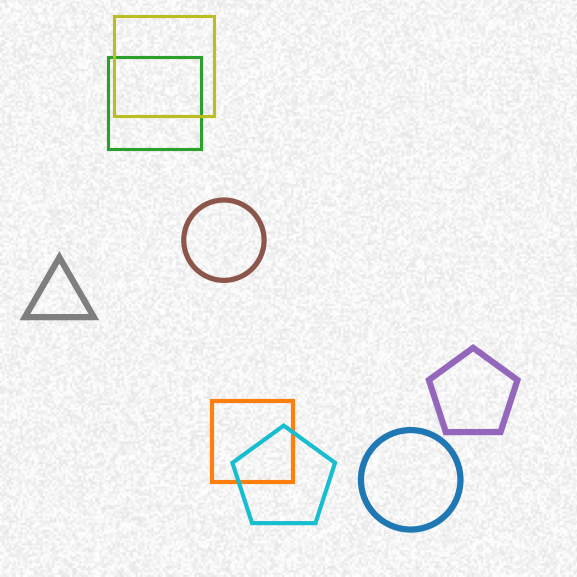[{"shape": "circle", "thickness": 3, "radius": 0.43, "center": [0.711, 0.168]}, {"shape": "square", "thickness": 2, "radius": 0.35, "center": [0.438, 0.234]}, {"shape": "square", "thickness": 1.5, "radius": 0.4, "center": [0.267, 0.821]}, {"shape": "pentagon", "thickness": 3, "radius": 0.4, "center": [0.819, 0.316]}, {"shape": "circle", "thickness": 2.5, "radius": 0.35, "center": [0.388, 0.583]}, {"shape": "triangle", "thickness": 3, "radius": 0.34, "center": [0.103, 0.484]}, {"shape": "square", "thickness": 1.5, "radius": 0.43, "center": [0.284, 0.885]}, {"shape": "pentagon", "thickness": 2, "radius": 0.47, "center": [0.491, 0.169]}]